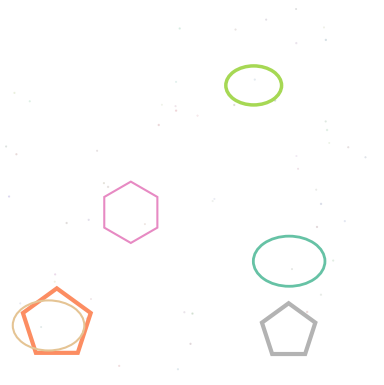[{"shape": "oval", "thickness": 2, "radius": 0.47, "center": [0.751, 0.322]}, {"shape": "pentagon", "thickness": 3, "radius": 0.46, "center": [0.148, 0.158]}, {"shape": "hexagon", "thickness": 1.5, "radius": 0.4, "center": [0.34, 0.449]}, {"shape": "oval", "thickness": 2.5, "radius": 0.36, "center": [0.659, 0.778]}, {"shape": "oval", "thickness": 1.5, "radius": 0.46, "center": [0.126, 0.155]}, {"shape": "pentagon", "thickness": 3, "radius": 0.36, "center": [0.75, 0.139]}]